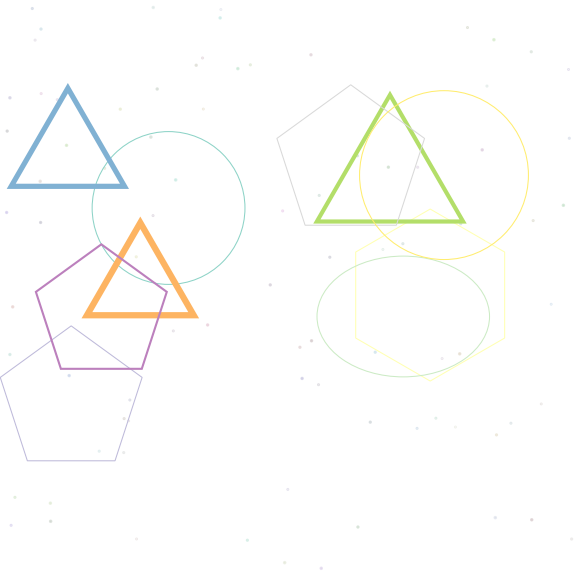[{"shape": "circle", "thickness": 0.5, "radius": 0.66, "center": [0.292, 0.639]}, {"shape": "hexagon", "thickness": 0.5, "radius": 0.74, "center": [0.745, 0.488]}, {"shape": "pentagon", "thickness": 0.5, "radius": 0.65, "center": [0.123, 0.306]}, {"shape": "triangle", "thickness": 2.5, "radius": 0.57, "center": [0.118, 0.733]}, {"shape": "triangle", "thickness": 3, "radius": 0.53, "center": [0.243, 0.507]}, {"shape": "triangle", "thickness": 2, "radius": 0.73, "center": [0.675, 0.689]}, {"shape": "pentagon", "thickness": 0.5, "radius": 0.67, "center": [0.607, 0.718]}, {"shape": "pentagon", "thickness": 1, "radius": 0.6, "center": [0.175, 0.457]}, {"shape": "oval", "thickness": 0.5, "radius": 0.75, "center": [0.698, 0.451]}, {"shape": "circle", "thickness": 0.5, "radius": 0.73, "center": [0.769, 0.696]}]